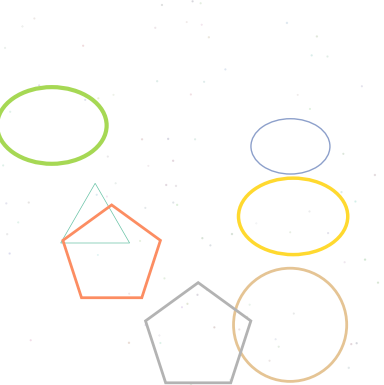[{"shape": "triangle", "thickness": 0.5, "radius": 0.52, "center": [0.247, 0.421]}, {"shape": "pentagon", "thickness": 2, "radius": 0.67, "center": [0.29, 0.334]}, {"shape": "oval", "thickness": 1, "radius": 0.51, "center": [0.754, 0.62]}, {"shape": "oval", "thickness": 3, "radius": 0.71, "center": [0.135, 0.674]}, {"shape": "oval", "thickness": 2.5, "radius": 0.71, "center": [0.761, 0.438]}, {"shape": "circle", "thickness": 2, "radius": 0.73, "center": [0.754, 0.156]}, {"shape": "pentagon", "thickness": 2, "radius": 0.72, "center": [0.515, 0.122]}]